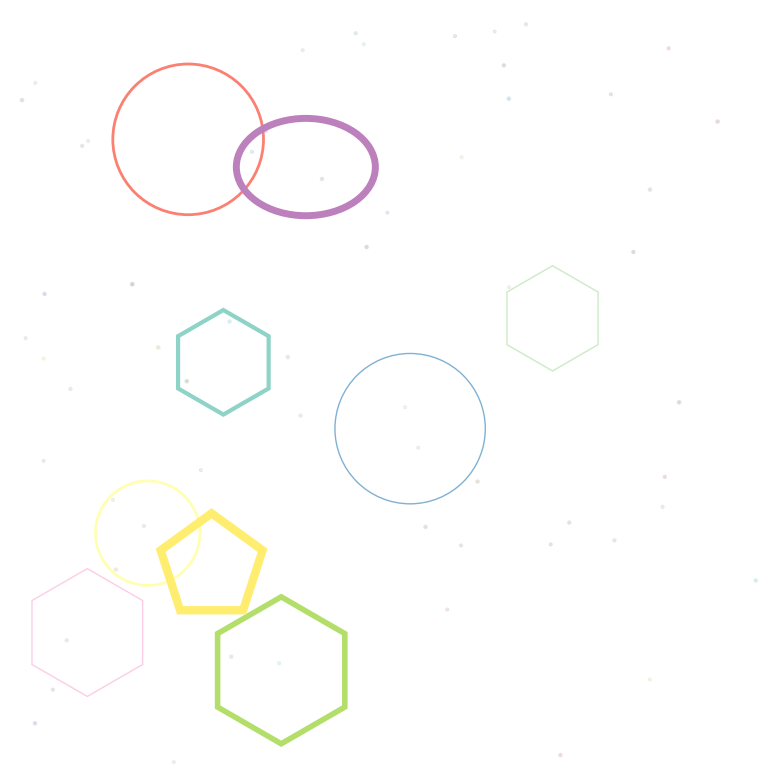[{"shape": "hexagon", "thickness": 1.5, "radius": 0.34, "center": [0.29, 0.529]}, {"shape": "circle", "thickness": 1, "radius": 0.34, "center": [0.192, 0.308]}, {"shape": "circle", "thickness": 1, "radius": 0.49, "center": [0.244, 0.819]}, {"shape": "circle", "thickness": 0.5, "radius": 0.49, "center": [0.533, 0.443]}, {"shape": "hexagon", "thickness": 2, "radius": 0.48, "center": [0.365, 0.129]}, {"shape": "hexagon", "thickness": 0.5, "radius": 0.41, "center": [0.113, 0.179]}, {"shape": "oval", "thickness": 2.5, "radius": 0.45, "center": [0.397, 0.783]}, {"shape": "hexagon", "thickness": 0.5, "radius": 0.34, "center": [0.718, 0.587]}, {"shape": "pentagon", "thickness": 3, "radius": 0.35, "center": [0.275, 0.264]}]